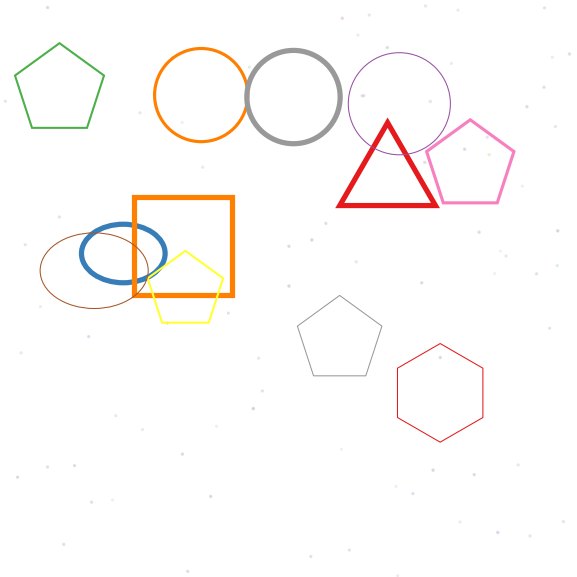[{"shape": "hexagon", "thickness": 0.5, "radius": 0.43, "center": [0.762, 0.319]}, {"shape": "triangle", "thickness": 2.5, "radius": 0.48, "center": [0.671, 0.691]}, {"shape": "oval", "thickness": 2.5, "radius": 0.36, "center": [0.213, 0.56]}, {"shape": "pentagon", "thickness": 1, "radius": 0.41, "center": [0.103, 0.843]}, {"shape": "circle", "thickness": 0.5, "radius": 0.44, "center": [0.692, 0.819]}, {"shape": "circle", "thickness": 1.5, "radius": 0.4, "center": [0.348, 0.834]}, {"shape": "square", "thickness": 2.5, "radius": 0.42, "center": [0.317, 0.573]}, {"shape": "pentagon", "thickness": 1, "radius": 0.34, "center": [0.321, 0.496]}, {"shape": "oval", "thickness": 0.5, "radius": 0.47, "center": [0.163, 0.53]}, {"shape": "pentagon", "thickness": 1.5, "radius": 0.4, "center": [0.814, 0.712]}, {"shape": "circle", "thickness": 2.5, "radius": 0.4, "center": [0.508, 0.831]}, {"shape": "pentagon", "thickness": 0.5, "radius": 0.38, "center": [0.588, 0.411]}]